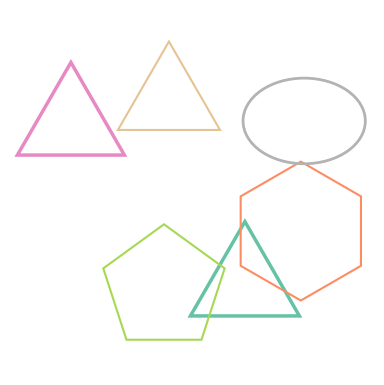[{"shape": "triangle", "thickness": 2.5, "radius": 0.82, "center": [0.636, 0.261]}, {"shape": "hexagon", "thickness": 1.5, "radius": 0.9, "center": [0.781, 0.4]}, {"shape": "triangle", "thickness": 2.5, "radius": 0.8, "center": [0.184, 0.677]}, {"shape": "pentagon", "thickness": 1.5, "radius": 0.83, "center": [0.426, 0.252]}, {"shape": "triangle", "thickness": 1.5, "radius": 0.77, "center": [0.439, 0.739]}, {"shape": "oval", "thickness": 2, "radius": 0.79, "center": [0.79, 0.686]}]